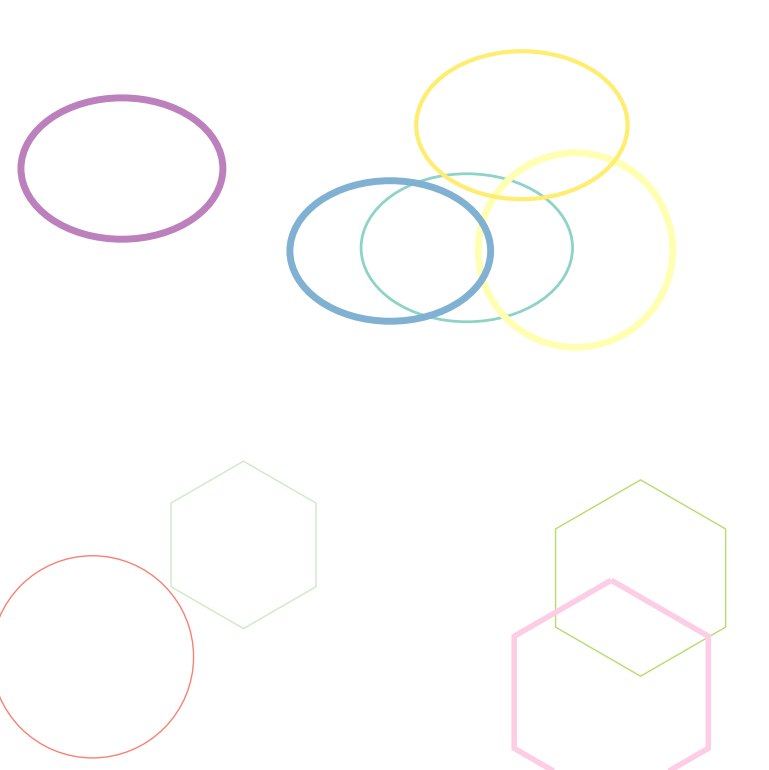[{"shape": "oval", "thickness": 1, "radius": 0.69, "center": [0.606, 0.678]}, {"shape": "circle", "thickness": 2.5, "radius": 0.63, "center": [0.747, 0.675]}, {"shape": "circle", "thickness": 0.5, "radius": 0.66, "center": [0.12, 0.147]}, {"shape": "oval", "thickness": 2.5, "radius": 0.65, "center": [0.507, 0.674]}, {"shape": "hexagon", "thickness": 0.5, "radius": 0.64, "center": [0.832, 0.249]}, {"shape": "hexagon", "thickness": 2, "radius": 0.73, "center": [0.794, 0.101]}, {"shape": "oval", "thickness": 2.5, "radius": 0.66, "center": [0.158, 0.781]}, {"shape": "hexagon", "thickness": 0.5, "radius": 0.54, "center": [0.316, 0.292]}, {"shape": "oval", "thickness": 1.5, "radius": 0.69, "center": [0.678, 0.837]}]